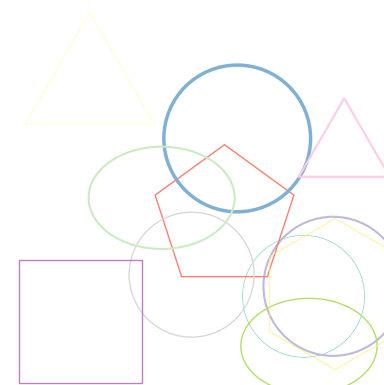[{"shape": "circle", "thickness": 0.5, "radius": 0.79, "center": [0.788, 0.23]}, {"shape": "triangle", "thickness": 0.5, "radius": 0.97, "center": [0.233, 0.775]}, {"shape": "circle", "thickness": 1.5, "radius": 0.9, "center": [0.865, 0.256]}, {"shape": "pentagon", "thickness": 1, "radius": 0.95, "center": [0.583, 0.435]}, {"shape": "circle", "thickness": 2.5, "radius": 0.95, "center": [0.616, 0.64]}, {"shape": "oval", "thickness": 1, "radius": 0.88, "center": [0.803, 0.101]}, {"shape": "triangle", "thickness": 1.5, "radius": 0.68, "center": [0.894, 0.609]}, {"shape": "circle", "thickness": 1, "radius": 0.81, "center": [0.498, 0.287]}, {"shape": "square", "thickness": 1, "radius": 0.8, "center": [0.209, 0.164]}, {"shape": "oval", "thickness": 1.5, "radius": 0.95, "center": [0.42, 0.486]}, {"shape": "hexagon", "thickness": 0.5, "radius": 0.98, "center": [0.871, 0.236]}]